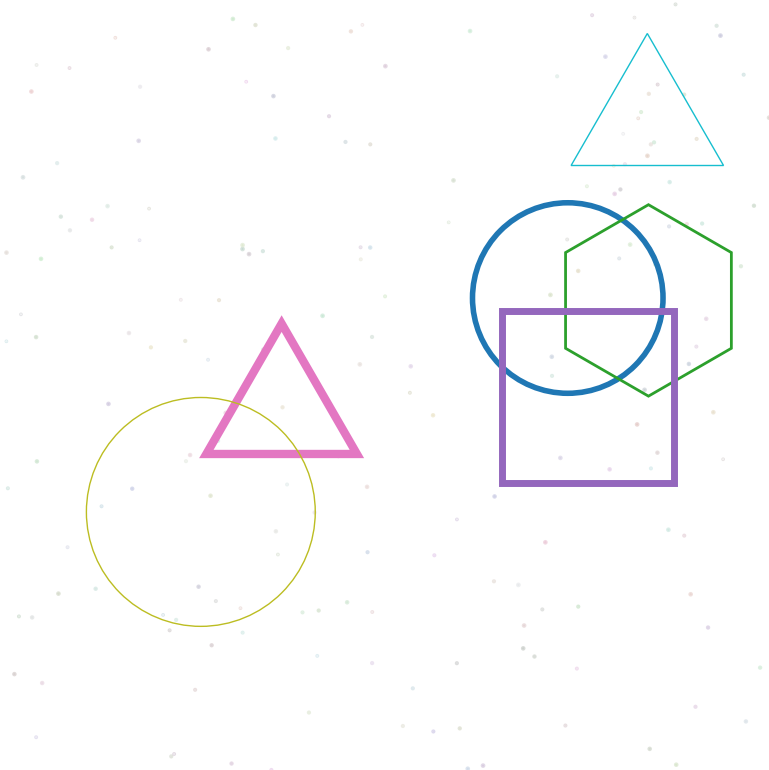[{"shape": "circle", "thickness": 2, "radius": 0.62, "center": [0.737, 0.613]}, {"shape": "hexagon", "thickness": 1, "radius": 0.62, "center": [0.842, 0.61]}, {"shape": "square", "thickness": 2.5, "radius": 0.56, "center": [0.764, 0.484]}, {"shape": "triangle", "thickness": 3, "radius": 0.56, "center": [0.366, 0.467]}, {"shape": "circle", "thickness": 0.5, "radius": 0.74, "center": [0.261, 0.335]}, {"shape": "triangle", "thickness": 0.5, "radius": 0.57, "center": [0.841, 0.842]}]